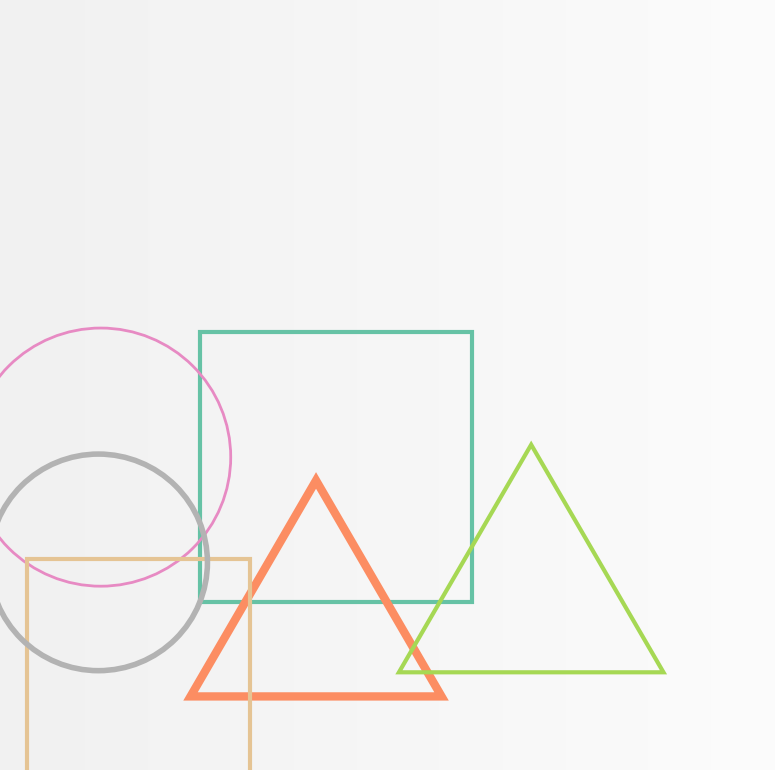[{"shape": "square", "thickness": 1.5, "radius": 0.88, "center": [0.434, 0.393]}, {"shape": "triangle", "thickness": 3, "radius": 0.94, "center": [0.408, 0.189]}, {"shape": "circle", "thickness": 1, "radius": 0.84, "center": [0.13, 0.406]}, {"shape": "triangle", "thickness": 1.5, "radius": 0.99, "center": [0.685, 0.225]}, {"shape": "square", "thickness": 1.5, "radius": 0.72, "center": [0.179, 0.13]}, {"shape": "circle", "thickness": 2, "radius": 0.7, "center": [0.127, 0.27]}]